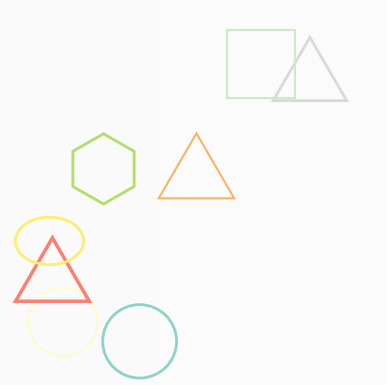[{"shape": "circle", "thickness": 2, "radius": 0.48, "center": [0.36, 0.113]}, {"shape": "circle", "thickness": 1, "radius": 0.44, "center": [0.162, 0.164]}, {"shape": "triangle", "thickness": 2.5, "radius": 0.55, "center": [0.135, 0.272]}, {"shape": "triangle", "thickness": 1.5, "radius": 0.56, "center": [0.507, 0.541]}, {"shape": "hexagon", "thickness": 2, "radius": 0.46, "center": [0.267, 0.561]}, {"shape": "triangle", "thickness": 2, "radius": 0.55, "center": [0.8, 0.793]}, {"shape": "square", "thickness": 1.5, "radius": 0.44, "center": [0.673, 0.834]}, {"shape": "oval", "thickness": 2, "radius": 0.44, "center": [0.128, 0.374]}]